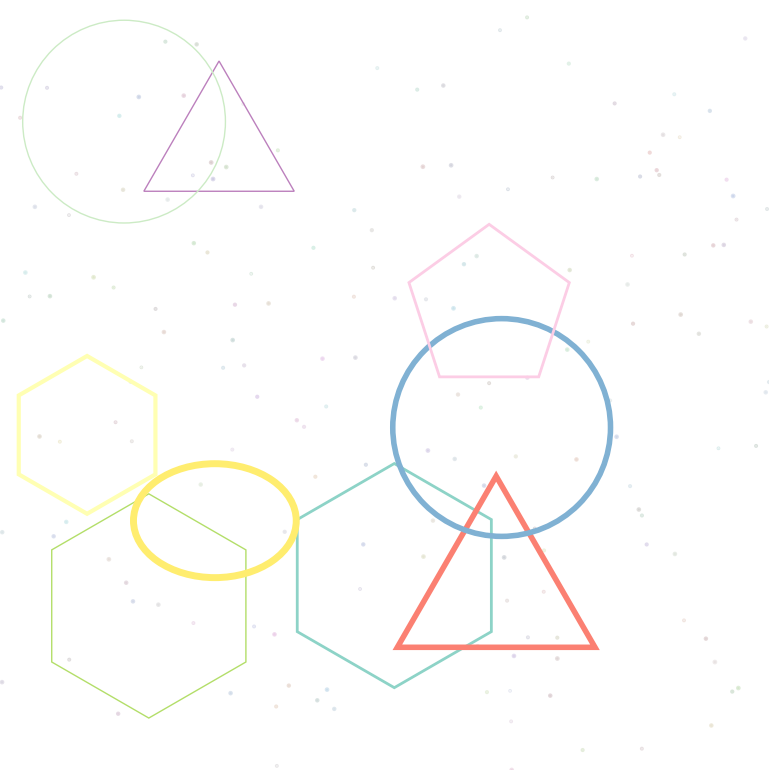[{"shape": "hexagon", "thickness": 1, "radius": 0.73, "center": [0.512, 0.252]}, {"shape": "hexagon", "thickness": 1.5, "radius": 0.51, "center": [0.113, 0.435]}, {"shape": "triangle", "thickness": 2, "radius": 0.74, "center": [0.644, 0.233]}, {"shape": "circle", "thickness": 2, "radius": 0.71, "center": [0.651, 0.445]}, {"shape": "hexagon", "thickness": 0.5, "radius": 0.73, "center": [0.193, 0.213]}, {"shape": "pentagon", "thickness": 1, "radius": 0.55, "center": [0.635, 0.599]}, {"shape": "triangle", "thickness": 0.5, "radius": 0.56, "center": [0.284, 0.808]}, {"shape": "circle", "thickness": 0.5, "radius": 0.66, "center": [0.161, 0.842]}, {"shape": "oval", "thickness": 2.5, "radius": 0.53, "center": [0.279, 0.324]}]